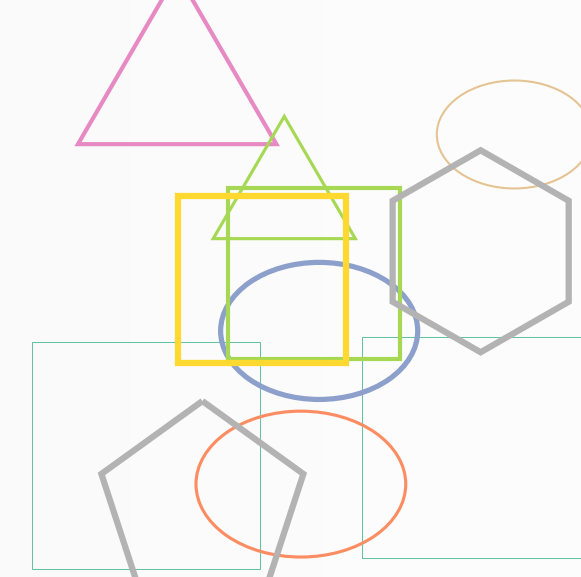[{"shape": "square", "thickness": 0.5, "radius": 0.98, "center": [0.251, 0.211]}, {"shape": "square", "thickness": 0.5, "radius": 0.96, "center": [0.815, 0.224]}, {"shape": "oval", "thickness": 1.5, "radius": 0.9, "center": [0.518, 0.161]}, {"shape": "oval", "thickness": 2.5, "radius": 0.85, "center": [0.549, 0.426]}, {"shape": "triangle", "thickness": 2, "radius": 0.99, "center": [0.305, 0.848]}, {"shape": "square", "thickness": 2, "radius": 0.74, "center": [0.54, 0.526]}, {"shape": "triangle", "thickness": 1.5, "radius": 0.71, "center": [0.489, 0.656]}, {"shape": "square", "thickness": 3, "radius": 0.72, "center": [0.451, 0.515]}, {"shape": "oval", "thickness": 1, "radius": 0.67, "center": [0.885, 0.766]}, {"shape": "pentagon", "thickness": 3, "radius": 0.91, "center": [0.348, 0.122]}, {"shape": "hexagon", "thickness": 3, "radius": 0.87, "center": [0.827, 0.564]}]